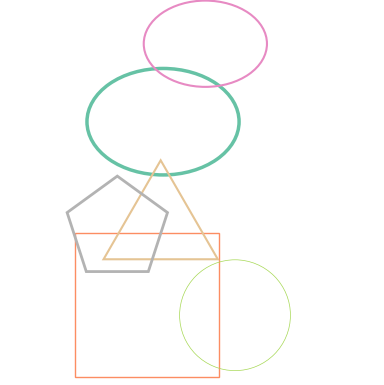[{"shape": "oval", "thickness": 2.5, "radius": 0.99, "center": [0.423, 0.684]}, {"shape": "square", "thickness": 1, "radius": 0.94, "center": [0.382, 0.208]}, {"shape": "oval", "thickness": 1.5, "radius": 0.8, "center": [0.533, 0.886]}, {"shape": "circle", "thickness": 0.5, "radius": 0.72, "center": [0.61, 0.181]}, {"shape": "triangle", "thickness": 1.5, "radius": 0.86, "center": [0.417, 0.412]}, {"shape": "pentagon", "thickness": 2, "radius": 0.69, "center": [0.305, 0.406]}]